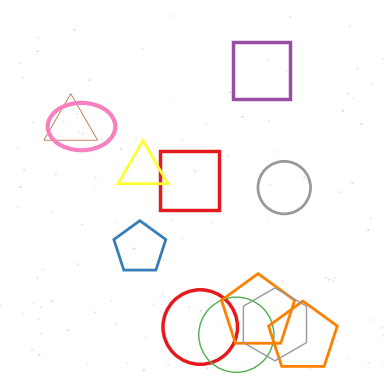[{"shape": "square", "thickness": 2.5, "radius": 0.38, "center": [0.492, 0.532]}, {"shape": "circle", "thickness": 2.5, "radius": 0.48, "center": [0.52, 0.151]}, {"shape": "pentagon", "thickness": 2, "radius": 0.35, "center": [0.363, 0.356]}, {"shape": "circle", "thickness": 1, "radius": 0.49, "center": [0.614, 0.131]}, {"shape": "square", "thickness": 2.5, "radius": 0.37, "center": [0.68, 0.816]}, {"shape": "pentagon", "thickness": 2, "radius": 0.5, "center": [0.67, 0.189]}, {"shape": "pentagon", "thickness": 2, "radius": 0.47, "center": [0.787, 0.124]}, {"shape": "triangle", "thickness": 2, "radius": 0.37, "center": [0.371, 0.56]}, {"shape": "triangle", "thickness": 0.5, "radius": 0.4, "center": [0.184, 0.676]}, {"shape": "oval", "thickness": 3, "radius": 0.44, "center": [0.212, 0.671]}, {"shape": "circle", "thickness": 2, "radius": 0.34, "center": [0.738, 0.513]}, {"shape": "hexagon", "thickness": 1, "radius": 0.47, "center": [0.714, 0.157]}]